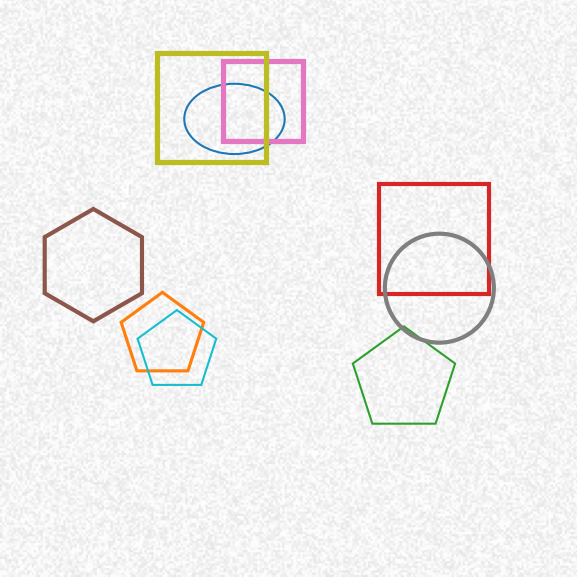[{"shape": "oval", "thickness": 1, "radius": 0.43, "center": [0.406, 0.793]}, {"shape": "pentagon", "thickness": 1.5, "radius": 0.38, "center": [0.281, 0.418]}, {"shape": "pentagon", "thickness": 1, "radius": 0.47, "center": [0.7, 0.341]}, {"shape": "square", "thickness": 2, "radius": 0.48, "center": [0.751, 0.586]}, {"shape": "hexagon", "thickness": 2, "radius": 0.49, "center": [0.162, 0.54]}, {"shape": "square", "thickness": 2.5, "radius": 0.35, "center": [0.455, 0.824]}, {"shape": "circle", "thickness": 2, "radius": 0.47, "center": [0.761, 0.5]}, {"shape": "square", "thickness": 2.5, "radius": 0.47, "center": [0.367, 0.813]}, {"shape": "pentagon", "thickness": 1, "radius": 0.36, "center": [0.306, 0.391]}]